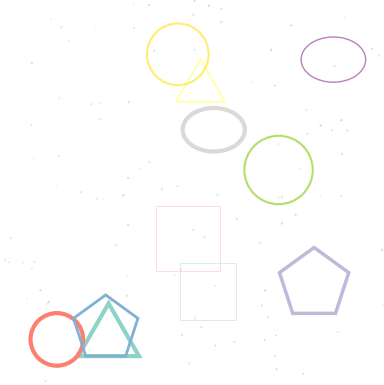[{"shape": "triangle", "thickness": 3, "radius": 0.46, "center": [0.282, 0.121]}, {"shape": "triangle", "thickness": 1.5, "radius": 0.37, "center": [0.521, 0.772]}, {"shape": "pentagon", "thickness": 2.5, "radius": 0.47, "center": [0.816, 0.263]}, {"shape": "circle", "thickness": 3, "radius": 0.34, "center": [0.148, 0.118]}, {"shape": "pentagon", "thickness": 2, "radius": 0.44, "center": [0.275, 0.146]}, {"shape": "circle", "thickness": 1.5, "radius": 0.44, "center": [0.724, 0.559]}, {"shape": "square", "thickness": 0.5, "radius": 0.42, "center": [0.489, 0.381]}, {"shape": "oval", "thickness": 3, "radius": 0.4, "center": [0.555, 0.663]}, {"shape": "oval", "thickness": 1, "radius": 0.42, "center": [0.866, 0.845]}, {"shape": "square", "thickness": 0.5, "radius": 0.37, "center": [0.54, 0.243]}, {"shape": "circle", "thickness": 1.5, "radius": 0.4, "center": [0.462, 0.859]}]